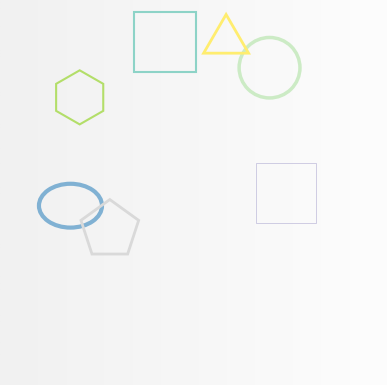[{"shape": "square", "thickness": 1.5, "radius": 0.39, "center": [0.426, 0.891]}, {"shape": "square", "thickness": 0.5, "radius": 0.39, "center": [0.738, 0.499]}, {"shape": "oval", "thickness": 3, "radius": 0.41, "center": [0.182, 0.466]}, {"shape": "hexagon", "thickness": 1.5, "radius": 0.35, "center": [0.206, 0.747]}, {"shape": "pentagon", "thickness": 2, "radius": 0.39, "center": [0.283, 0.403]}, {"shape": "circle", "thickness": 2.5, "radius": 0.39, "center": [0.696, 0.824]}, {"shape": "triangle", "thickness": 2, "radius": 0.33, "center": [0.583, 0.895]}]